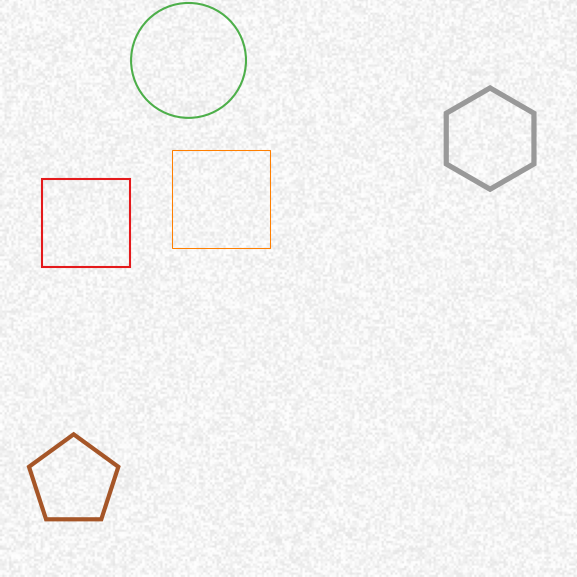[{"shape": "square", "thickness": 1, "radius": 0.38, "center": [0.148, 0.613]}, {"shape": "circle", "thickness": 1, "radius": 0.5, "center": [0.326, 0.895]}, {"shape": "square", "thickness": 0.5, "radius": 0.42, "center": [0.383, 0.654]}, {"shape": "pentagon", "thickness": 2, "radius": 0.41, "center": [0.128, 0.166]}, {"shape": "hexagon", "thickness": 2.5, "radius": 0.44, "center": [0.849, 0.759]}]